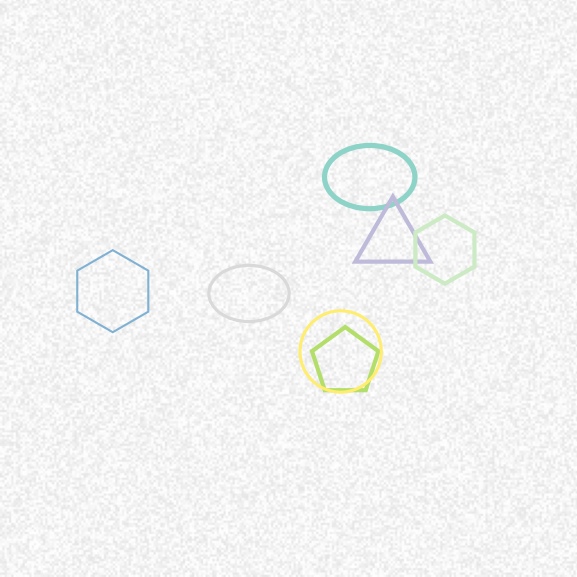[{"shape": "oval", "thickness": 2.5, "radius": 0.39, "center": [0.64, 0.693]}, {"shape": "triangle", "thickness": 2, "radius": 0.38, "center": [0.68, 0.584]}, {"shape": "hexagon", "thickness": 1, "radius": 0.36, "center": [0.195, 0.495]}, {"shape": "pentagon", "thickness": 2, "radius": 0.3, "center": [0.598, 0.372]}, {"shape": "oval", "thickness": 1.5, "radius": 0.35, "center": [0.431, 0.491]}, {"shape": "hexagon", "thickness": 2, "radius": 0.3, "center": [0.77, 0.567]}, {"shape": "circle", "thickness": 1.5, "radius": 0.35, "center": [0.59, 0.391]}]